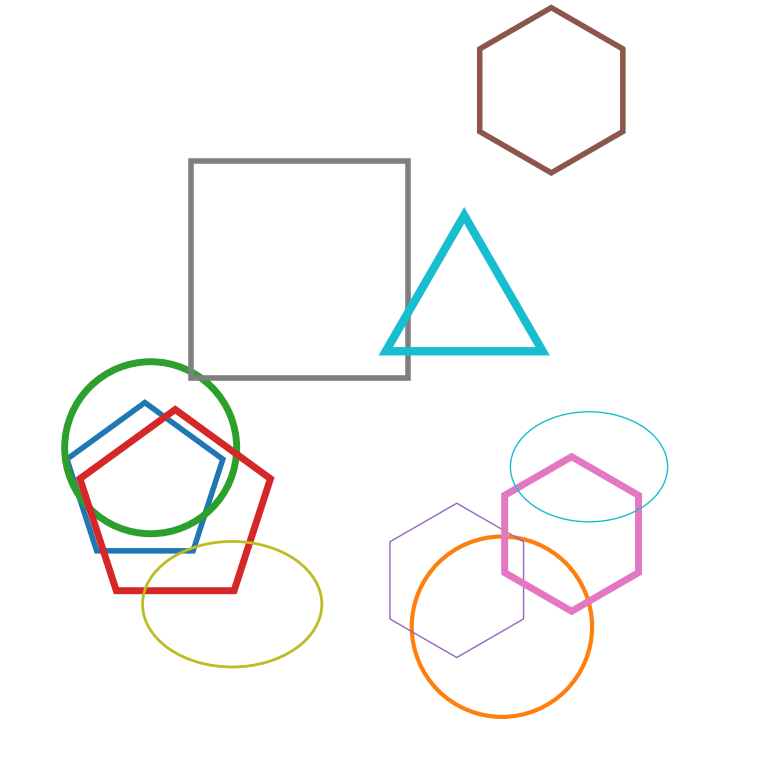[{"shape": "pentagon", "thickness": 2, "radius": 0.53, "center": [0.188, 0.371]}, {"shape": "circle", "thickness": 1.5, "radius": 0.59, "center": [0.652, 0.186]}, {"shape": "circle", "thickness": 2.5, "radius": 0.56, "center": [0.196, 0.419]}, {"shape": "pentagon", "thickness": 2.5, "radius": 0.65, "center": [0.228, 0.338]}, {"shape": "hexagon", "thickness": 0.5, "radius": 0.5, "center": [0.593, 0.246]}, {"shape": "hexagon", "thickness": 2, "radius": 0.54, "center": [0.716, 0.883]}, {"shape": "hexagon", "thickness": 2.5, "radius": 0.5, "center": [0.742, 0.307]}, {"shape": "square", "thickness": 2, "radius": 0.71, "center": [0.389, 0.65]}, {"shape": "oval", "thickness": 1, "radius": 0.58, "center": [0.302, 0.215]}, {"shape": "oval", "thickness": 0.5, "radius": 0.51, "center": [0.765, 0.394]}, {"shape": "triangle", "thickness": 3, "radius": 0.59, "center": [0.603, 0.603]}]